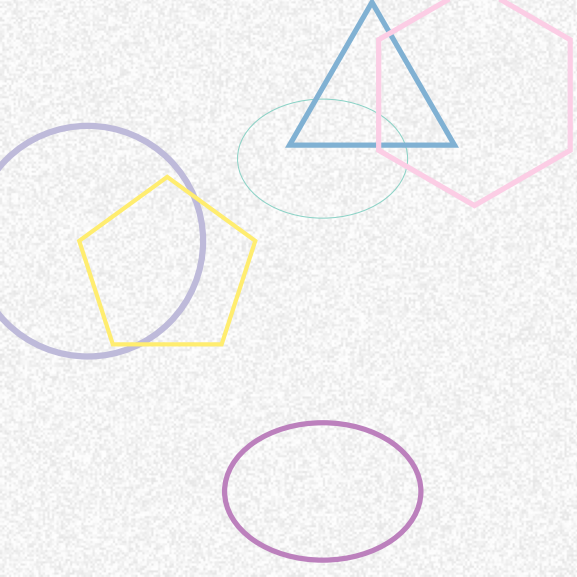[{"shape": "oval", "thickness": 0.5, "radius": 0.74, "center": [0.559, 0.724]}, {"shape": "circle", "thickness": 3, "radius": 1.0, "center": [0.152, 0.582]}, {"shape": "triangle", "thickness": 2.5, "radius": 0.82, "center": [0.644, 0.83]}, {"shape": "hexagon", "thickness": 2.5, "radius": 0.96, "center": [0.822, 0.835]}, {"shape": "oval", "thickness": 2.5, "radius": 0.85, "center": [0.559, 0.148]}, {"shape": "pentagon", "thickness": 2, "radius": 0.8, "center": [0.29, 0.533]}]